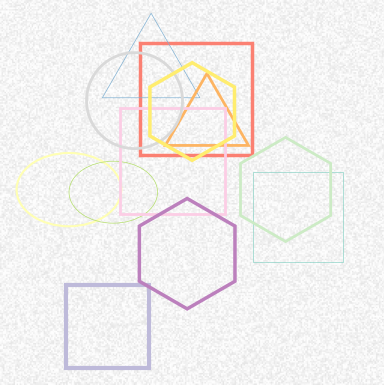[{"shape": "square", "thickness": 0.5, "radius": 0.58, "center": [0.775, 0.436]}, {"shape": "oval", "thickness": 1.5, "radius": 0.68, "center": [0.179, 0.507]}, {"shape": "square", "thickness": 3, "radius": 0.54, "center": [0.279, 0.151]}, {"shape": "square", "thickness": 2.5, "radius": 0.72, "center": [0.509, 0.743]}, {"shape": "triangle", "thickness": 0.5, "radius": 0.73, "center": [0.393, 0.819]}, {"shape": "triangle", "thickness": 2, "radius": 0.62, "center": [0.538, 0.685]}, {"shape": "oval", "thickness": 0.5, "radius": 0.57, "center": [0.294, 0.501]}, {"shape": "square", "thickness": 2, "radius": 0.68, "center": [0.448, 0.582]}, {"shape": "circle", "thickness": 2, "radius": 0.62, "center": [0.349, 0.739]}, {"shape": "hexagon", "thickness": 2.5, "radius": 0.72, "center": [0.486, 0.341]}, {"shape": "hexagon", "thickness": 2, "radius": 0.68, "center": [0.742, 0.508]}, {"shape": "hexagon", "thickness": 2.5, "radius": 0.63, "center": [0.499, 0.71]}]